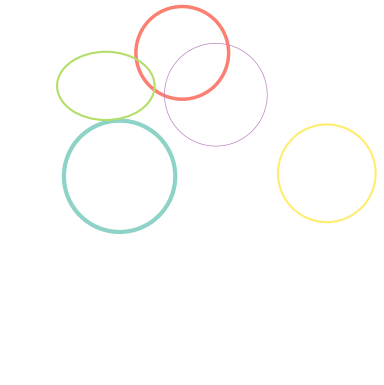[{"shape": "circle", "thickness": 3, "radius": 0.72, "center": [0.311, 0.542]}, {"shape": "circle", "thickness": 2.5, "radius": 0.6, "center": [0.473, 0.863]}, {"shape": "oval", "thickness": 1.5, "radius": 0.63, "center": [0.275, 0.777]}, {"shape": "circle", "thickness": 0.5, "radius": 0.67, "center": [0.561, 0.754]}, {"shape": "circle", "thickness": 1.5, "radius": 0.63, "center": [0.849, 0.55]}]